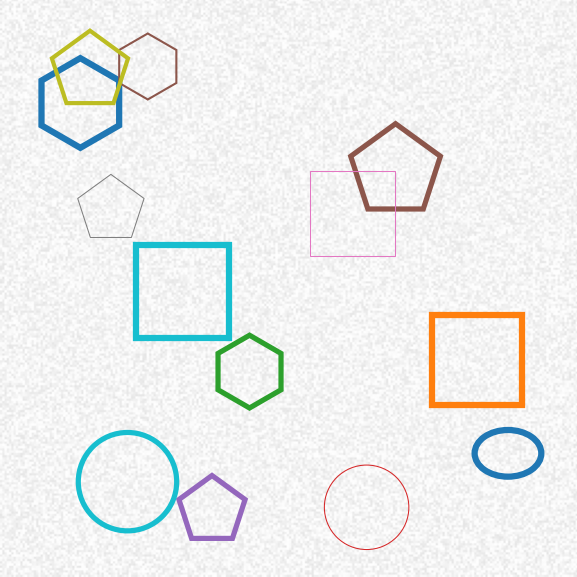[{"shape": "hexagon", "thickness": 3, "radius": 0.39, "center": [0.139, 0.821]}, {"shape": "oval", "thickness": 3, "radius": 0.29, "center": [0.88, 0.214]}, {"shape": "square", "thickness": 3, "radius": 0.39, "center": [0.826, 0.375]}, {"shape": "hexagon", "thickness": 2.5, "radius": 0.31, "center": [0.432, 0.356]}, {"shape": "circle", "thickness": 0.5, "radius": 0.37, "center": [0.635, 0.121]}, {"shape": "pentagon", "thickness": 2.5, "radius": 0.3, "center": [0.367, 0.116]}, {"shape": "hexagon", "thickness": 1, "radius": 0.29, "center": [0.256, 0.884]}, {"shape": "pentagon", "thickness": 2.5, "radius": 0.41, "center": [0.685, 0.703]}, {"shape": "square", "thickness": 0.5, "radius": 0.37, "center": [0.61, 0.629]}, {"shape": "pentagon", "thickness": 0.5, "radius": 0.3, "center": [0.192, 0.637]}, {"shape": "pentagon", "thickness": 2, "radius": 0.35, "center": [0.156, 0.877]}, {"shape": "square", "thickness": 3, "radius": 0.4, "center": [0.316, 0.494]}, {"shape": "circle", "thickness": 2.5, "radius": 0.43, "center": [0.221, 0.165]}]